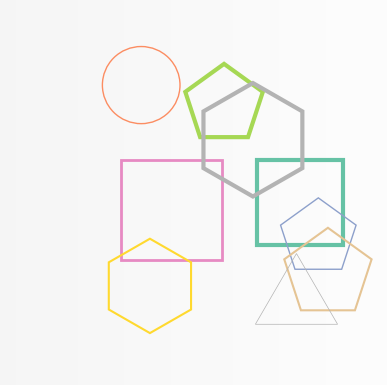[{"shape": "square", "thickness": 3, "radius": 0.56, "center": [0.774, 0.474]}, {"shape": "circle", "thickness": 1, "radius": 0.5, "center": [0.364, 0.779]}, {"shape": "pentagon", "thickness": 1, "radius": 0.51, "center": [0.821, 0.384]}, {"shape": "square", "thickness": 2, "radius": 0.65, "center": [0.442, 0.455]}, {"shape": "pentagon", "thickness": 3, "radius": 0.53, "center": [0.578, 0.729]}, {"shape": "hexagon", "thickness": 1.5, "radius": 0.61, "center": [0.387, 0.257]}, {"shape": "pentagon", "thickness": 1.5, "radius": 0.59, "center": [0.846, 0.29]}, {"shape": "hexagon", "thickness": 3, "radius": 0.74, "center": [0.653, 0.637]}, {"shape": "triangle", "thickness": 0.5, "radius": 0.61, "center": [0.765, 0.219]}]